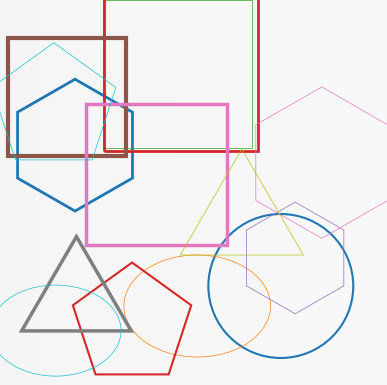[{"shape": "hexagon", "thickness": 2, "radius": 0.86, "center": [0.194, 0.623]}, {"shape": "circle", "thickness": 1.5, "radius": 0.93, "center": [0.725, 0.257]}, {"shape": "oval", "thickness": 0.5, "radius": 0.95, "center": [0.509, 0.205]}, {"shape": "square", "thickness": 0.5, "radius": 0.96, "center": [0.458, 0.808]}, {"shape": "pentagon", "thickness": 1.5, "radius": 0.8, "center": [0.341, 0.157]}, {"shape": "square", "thickness": 2, "radius": 1.0, "center": [0.466, 0.806]}, {"shape": "hexagon", "thickness": 0.5, "radius": 0.73, "center": [0.762, 0.33]}, {"shape": "square", "thickness": 3, "radius": 0.77, "center": [0.172, 0.748]}, {"shape": "square", "thickness": 2.5, "radius": 0.91, "center": [0.404, 0.547]}, {"shape": "hexagon", "thickness": 0.5, "radius": 0.98, "center": [0.83, 0.578]}, {"shape": "triangle", "thickness": 2.5, "radius": 0.82, "center": [0.197, 0.222]}, {"shape": "triangle", "thickness": 0.5, "radius": 0.92, "center": [0.624, 0.429]}, {"shape": "pentagon", "thickness": 0.5, "radius": 0.84, "center": [0.139, 0.721]}, {"shape": "oval", "thickness": 0.5, "radius": 0.84, "center": [0.143, 0.141]}]